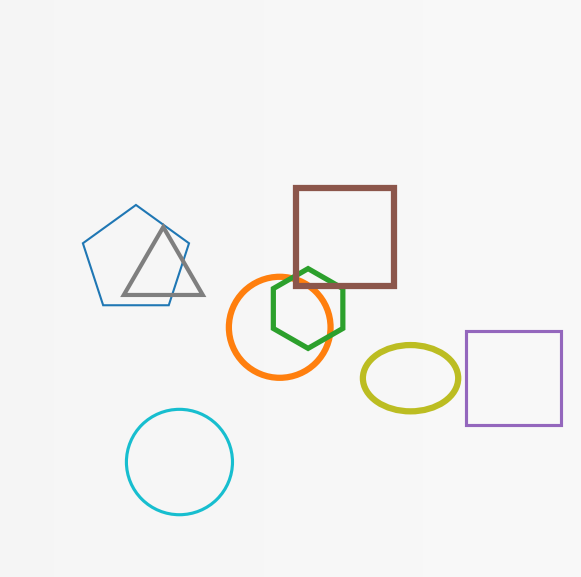[{"shape": "pentagon", "thickness": 1, "radius": 0.48, "center": [0.234, 0.548]}, {"shape": "circle", "thickness": 3, "radius": 0.44, "center": [0.481, 0.432]}, {"shape": "hexagon", "thickness": 2.5, "radius": 0.35, "center": [0.53, 0.465]}, {"shape": "square", "thickness": 1.5, "radius": 0.41, "center": [0.883, 0.345]}, {"shape": "square", "thickness": 3, "radius": 0.42, "center": [0.593, 0.589]}, {"shape": "triangle", "thickness": 2, "radius": 0.39, "center": [0.281, 0.528]}, {"shape": "oval", "thickness": 3, "radius": 0.41, "center": [0.706, 0.344]}, {"shape": "circle", "thickness": 1.5, "radius": 0.46, "center": [0.309, 0.199]}]